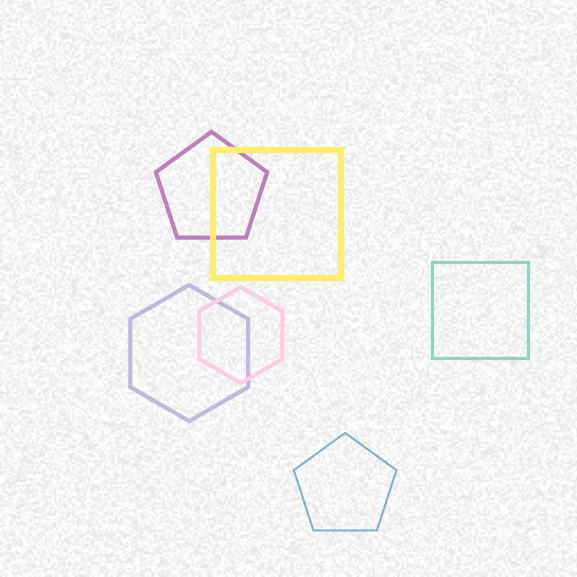[{"shape": "square", "thickness": 1.5, "radius": 0.42, "center": [0.831, 0.462]}, {"shape": "hexagon", "thickness": 2, "radius": 0.59, "center": [0.328, 0.388]}, {"shape": "pentagon", "thickness": 1, "radius": 0.47, "center": [0.598, 0.156]}, {"shape": "hexagon", "thickness": 2, "radius": 0.42, "center": [0.417, 0.419]}, {"shape": "pentagon", "thickness": 2, "radius": 0.51, "center": [0.366, 0.67]}, {"shape": "square", "thickness": 3, "radius": 0.55, "center": [0.48, 0.629]}]